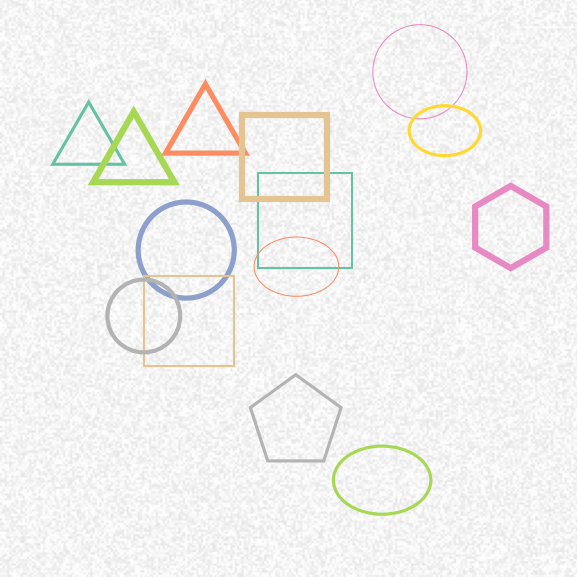[{"shape": "square", "thickness": 1, "radius": 0.41, "center": [0.528, 0.618]}, {"shape": "triangle", "thickness": 1.5, "radius": 0.36, "center": [0.154, 0.751]}, {"shape": "triangle", "thickness": 2.5, "radius": 0.4, "center": [0.356, 0.774]}, {"shape": "oval", "thickness": 0.5, "radius": 0.37, "center": [0.513, 0.537]}, {"shape": "circle", "thickness": 2.5, "radius": 0.42, "center": [0.322, 0.566]}, {"shape": "hexagon", "thickness": 3, "radius": 0.36, "center": [0.884, 0.606]}, {"shape": "circle", "thickness": 0.5, "radius": 0.41, "center": [0.727, 0.875]}, {"shape": "oval", "thickness": 1.5, "radius": 0.42, "center": [0.662, 0.168]}, {"shape": "triangle", "thickness": 3, "radius": 0.41, "center": [0.232, 0.724]}, {"shape": "oval", "thickness": 1.5, "radius": 0.31, "center": [0.77, 0.773]}, {"shape": "square", "thickness": 1, "radius": 0.39, "center": [0.327, 0.444]}, {"shape": "square", "thickness": 3, "radius": 0.37, "center": [0.493, 0.727]}, {"shape": "circle", "thickness": 2, "radius": 0.32, "center": [0.249, 0.452]}, {"shape": "pentagon", "thickness": 1.5, "radius": 0.41, "center": [0.512, 0.268]}]